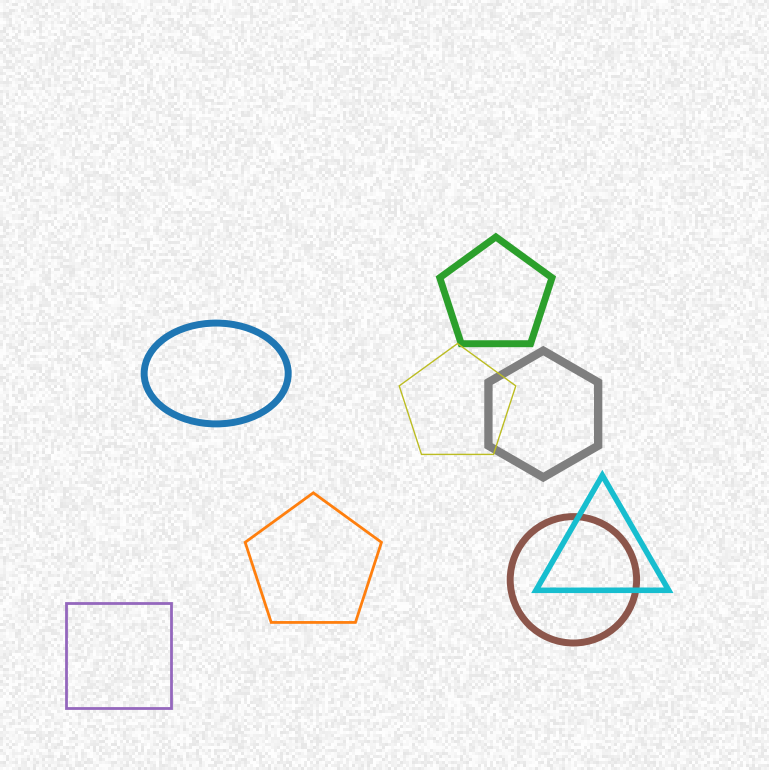[{"shape": "oval", "thickness": 2.5, "radius": 0.47, "center": [0.281, 0.515]}, {"shape": "pentagon", "thickness": 1, "radius": 0.47, "center": [0.407, 0.267]}, {"shape": "pentagon", "thickness": 2.5, "radius": 0.38, "center": [0.644, 0.616]}, {"shape": "square", "thickness": 1, "radius": 0.34, "center": [0.154, 0.149]}, {"shape": "circle", "thickness": 2.5, "radius": 0.41, "center": [0.745, 0.247]}, {"shape": "hexagon", "thickness": 3, "radius": 0.41, "center": [0.706, 0.462]}, {"shape": "pentagon", "thickness": 0.5, "radius": 0.4, "center": [0.594, 0.474]}, {"shape": "triangle", "thickness": 2, "radius": 0.5, "center": [0.782, 0.283]}]